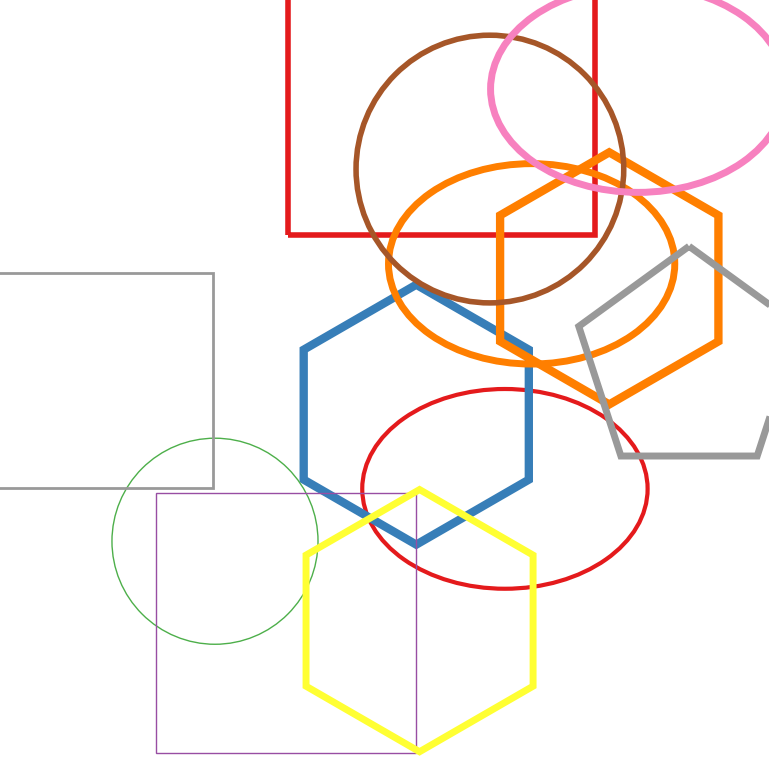[{"shape": "oval", "thickness": 1.5, "radius": 0.93, "center": [0.656, 0.365]}, {"shape": "square", "thickness": 2, "radius": 1.0, "center": [0.573, 0.894]}, {"shape": "hexagon", "thickness": 3, "radius": 0.84, "center": [0.541, 0.461]}, {"shape": "circle", "thickness": 0.5, "radius": 0.67, "center": [0.279, 0.297]}, {"shape": "square", "thickness": 0.5, "radius": 0.84, "center": [0.372, 0.191]}, {"shape": "oval", "thickness": 2.5, "radius": 0.93, "center": [0.69, 0.657]}, {"shape": "hexagon", "thickness": 3, "radius": 0.82, "center": [0.791, 0.638]}, {"shape": "hexagon", "thickness": 2.5, "radius": 0.85, "center": [0.545, 0.194]}, {"shape": "circle", "thickness": 2, "radius": 0.87, "center": [0.636, 0.78]}, {"shape": "oval", "thickness": 2.5, "radius": 0.96, "center": [0.829, 0.884]}, {"shape": "square", "thickness": 1, "radius": 0.7, "center": [0.137, 0.506]}, {"shape": "pentagon", "thickness": 2.5, "radius": 0.75, "center": [0.895, 0.53]}]